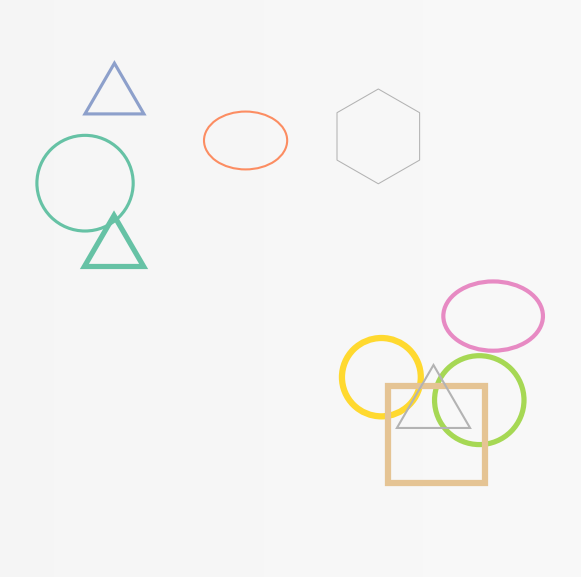[{"shape": "circle", "thickness": 1.5, "radius": 0.41, "center": [0.146, 0.682]}, {"shape": "triangle", "thickness": 2.5, "radius": 0.29, "center": [0.196, 0.567]}, {"shape": "oval", "thickness": 1, "radius": 0.36, "center": [0.423, 0.756]}, {"shape": "triangle", "thickness": 1.5, "radius": 0.29, "center": [0.197, 0.831]}, {"shape": "oval", "thickness": 2, "radius": 0.43, "center": [0.848, 0.452]}, {"shape": "circle", "thickness": 2.5, "radius": 0.38, "center": [0.825, 0.306]}, {"shape": "circle", "thickness": 3, "radius": 0.34, "center": [0.656, 0.346]}, {"shape": "square", "thickness": 3, "radius": 0.42, "center": [0.751, 0.246]}, {"shape": "triangle", "thickness": 1, "radius": 0.36, "center": [0.746, 0.294]}, {"shape": "hexagon", "thickness": 0.5, "radius": 0.41, "center": [0.651, 0.763]}]